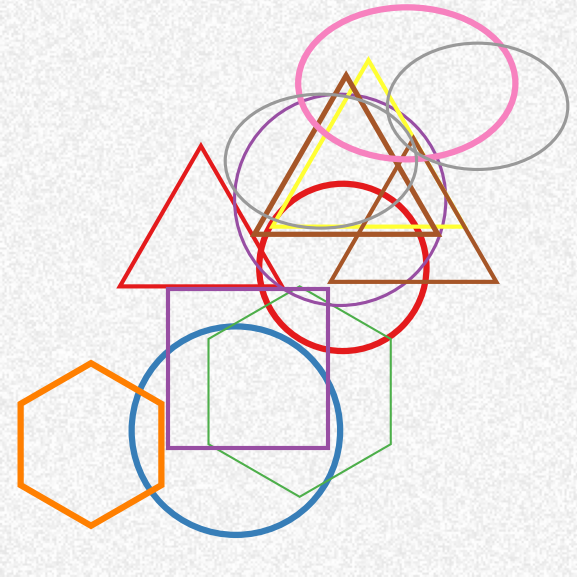[{"shape": "triangle", "thickness": 2, "radius": 0.81, "center": [0.348, 0.584]}, {"shape": "circle", "thickness": 3, "radius": 0.72, "center": [0.594, 0.536]}, {"shape": "circle", "thickness": 3, "radius": 0.9, "center": [0.408, 0.253]}, {"shape": "hexagon", "thickness": 1, "radius": 0.91, "center": [0.519, 0.321]}, {"shape": "square", "thickness": 2, "radius": 0.69, "center": [0.43, 0.361]}, {"shape": "circle", "thickness": 1.5, "radius": 0.91, "center": [0.589, 0.653]}, {"shape": "hexagon", "thickness": 3, "radius": 0.7, "center": [0.158, 0.229]}, {"shape": "triangle", "thickness": 2, "radius": 0.96, "center": [0.638, 0.703]}, {"shape": "triangle", "thickness": 2, "radius": 0.83, "center": [0.716, 0.594]}, {"shape": "triangle", "thickness": 2.5, "radius": 0.92, "center": [0.599, 0.685]}, {"shape": "oval", "thickness": 3, "radius": 0.94, "center": [0.704, 0.855]}, {"shape": "oval", "thickness": 1.5, "radius": 0.83, "center": [0.556, 0.72]}, {"shape": "oval", "thickness": 1.5, "radius": 0.78, "center": [0.827, 0.815]}]